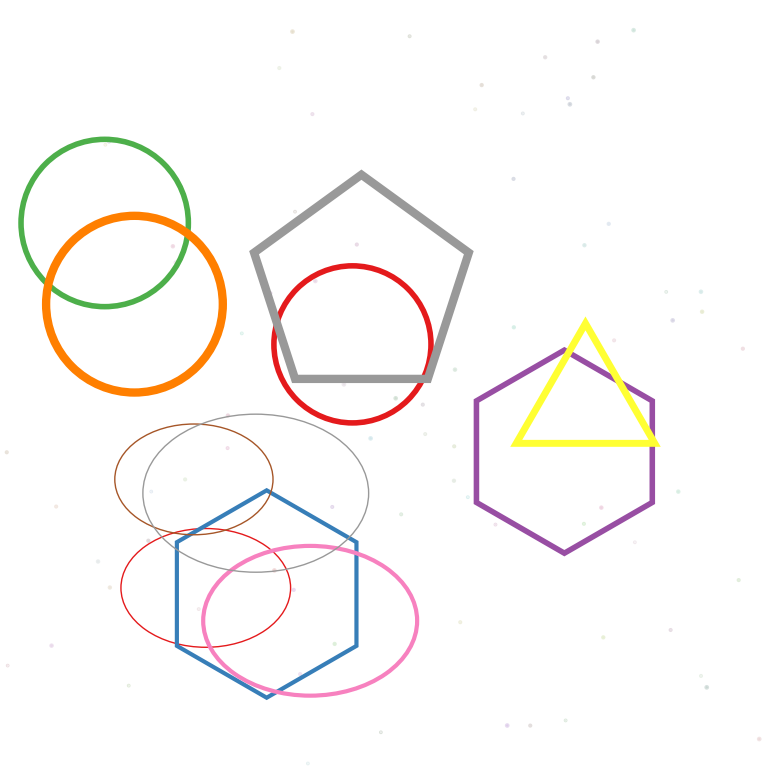[{"shape": "circle", "thickness": 2, "radius": 0.51, "center": [0.458, 0.553]}, {"shape": "oval", "thickness": 0.5, "radius": 0.55, "center": [0.267, 0.236]}, {"shape": "hexagon", "thickness": 1.5, "radius": 0.67, "center": [0.346, 0.229]}, {"shape": "circle", "thickness": 2, "radius": 0.54, "center": [0.136, 0.71]}, {"shape": "hexagon", "thickness": 2, "radius": 0.66, "center": [0.733, 0.413]}, {"shape": "circle", "thickness": 3, "radius": 0.57, "center": [0.175, 0.605]}, {"shape": "triangle", "thickness": 2.5, "radius": 0.52, "center": [0.76, 0.476]}, {"shape": "oval", "thickness": 0.5, "radius": 0.51, "center": [0.252, 0.377]}, {"shape": "oval", "thickness": 1.5, "radius": 0.69, "center": [0.403, 0.194]}, {"shape": "oval", "thickness": 0.5, "radius": 0.73, "center": [0.332, 0.359]}, {"shape": "pentagon", "thickness": 3, "radius": 0.73, "center": [0.469, 0.627]}]